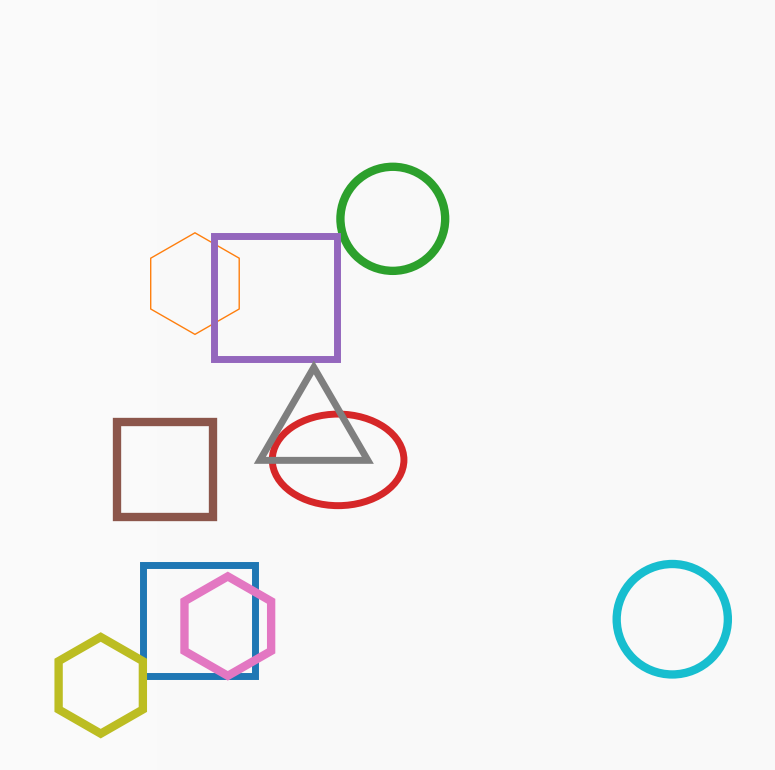[{"shape": "square", "thickness": 2.5, "radius": 0.36, "center": [0.257, 0.194]}, {"shape": "hexagon", "thickness": 0.5, "radius": 0.33, "center": [0.252, 0.632]}, {"shape": "circle", "thickness": 3, "radius": 0.34, "center": [0.507, 0.716]}, {"shape": "oval", "thickness": 2.5, "radius": 0.42, "center": [0.436, 0.403]}, {"shape": "square", "thickness": 2.5, "radius": 0.4, "center": [0.356, 0.614]}, {"shape": "square", "thickness": 3, "radius": 0.31, "center": [0.212, 0.391]}, {"shape": "hexagon", "thickness": 3, "radius": 0.32, "center": [0.294, 0.187]}, {"shape": "triangle", "thickness": 2.5, "radius": 0.4, "center": [0.405, 0.442]}, {"shape": "hexagon", "thickness": 3, "radius": 0.31, "center": [0.13, 0.11]}, {"shape": "circle", "thickness": 3, "radius": 0.36, "center": [0.867, 0.196]}]